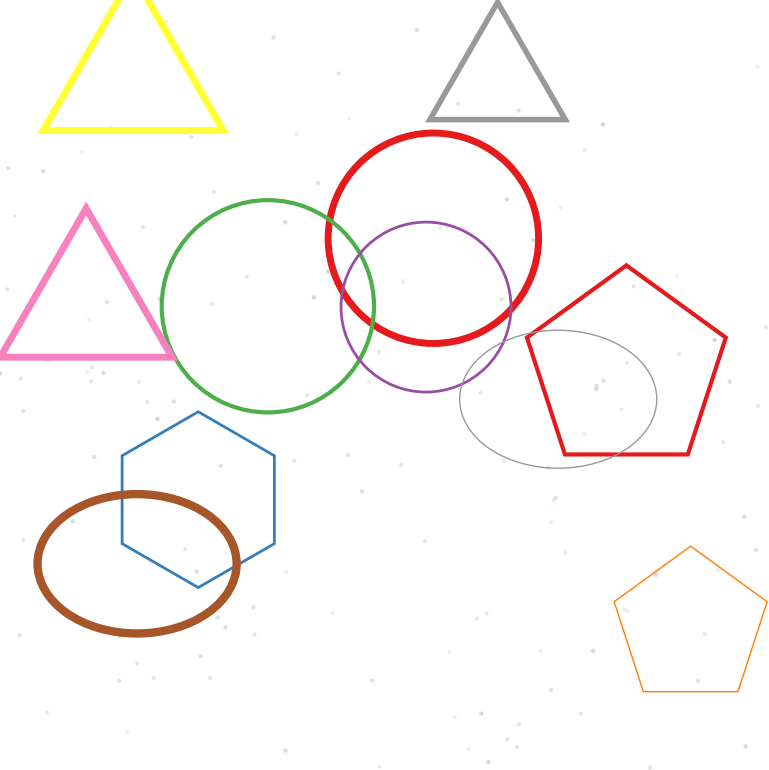[{"shape": "circle", "thickness": 2.5, "radius": 0.68, "center": [0.563, 0.691]}, {"shape": "pentagon", "thickness": 1.5, "radius": 0.68, "center": [0.813, 0.52]}, {"shape": "hexagon", "thickness": 1, "radius": 0.57, "center": [0.257, 0.351]}, {"shape": "circle", "thickness": 1.5, "radius": 0.69, "center": [0.348, 0.602]}, {"shape": "circle", "thickness": 1, "radius": 0.55, "center": [0.553, 0.601]}, {"shape": "pentagon", "thickness": 0.5, "radius": 0.52, "center": [0.897, 0.186]}, {"shape": "triangle", "thickness": 2.5, "radius": 0.67, "center": [0.173, 0.898]}, {"shape": "oval", "thickness": 3, "radius": 0.65, "center": [0.178, 0.268]}, {"shape": "triangle", "thickness": 2.5, "radius": 0.64, "center": [0.112, 0.6]}, {"shape": "oval", "thickness": 0.5, "radius": 0.64, "center": [0.725, 0.482]}, {"shape": "triangle", "thickness": 2, "radius": 0.51, "center": [0.646, 0.895]}]